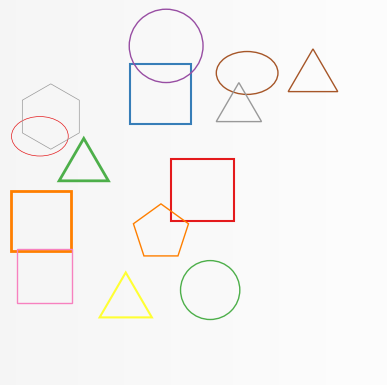[{"shape": "square", "thickness": 1.5, "radius": 0.41, "center": [0.522, 0.507]}, {"shape": "oval", "thickness": 0.5, "radius": 0.37, "center": [0.103, 0.646]}, {"shape": "square", "thickness": 1.5, "radius": 0.39, "center": [0.415, 0.755]}, {"shape": "triangle", "thickness": 2, "radius": 0.37, "center": [0.216, 0.567]}, {"shape": "circle", "thickness": 1, "radius": 0.38, "center": [0.542, 0.247]}, {"shape": "circle", "thickness": 1, "radius": 0.48, "center": [0.429, 0.881]}, {"shape": "pentagon", "thickness": 1, "radius": 0.37, "center": [0.415, 0.396]}, {"shape": "square", "thickness": 2, "radius": 0.39, "center": [0.105, 0.425]}, {"shape": "triangle", "thickness": 1.5, "radius": 0.39, "center": [0.324, 0.214]}, {"shape": "triangle", "thickness": 1, "radius": 0.37, "center": [0.808, 0.799]}, {"shape": "oval", "thickness": 1, "radius": 0.4, "center": [0.638, 0.81]}, {"shape": "square", "thickness": 1, "radius": 0.35, "center": [0.115, 0.283]}, {"shape": "hexagon", "thickness": 0.5, "radius": 0.42, "center": [0.131, 0.697]}, {"shape": "triangle", "thickness": 1, "radius": 0.34, "center": [0.616, 0.718]}]